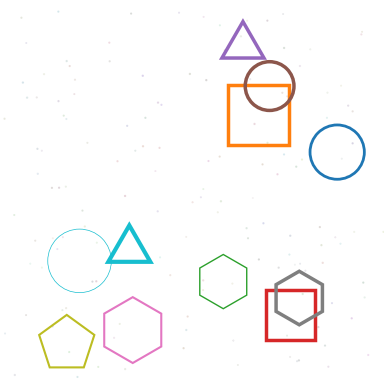[{"shape": "circle", "thickness": 2, "radius": 0.35, "center": [0.876, 0.605]}, {"shape": "square", "thickness": 2.5, "radius": 0.39, "center": [0.671, 0.701]}, {"shape": "hexagon", "thickness": 1, "radius": 0.35, "center": [0.58, 0.269]}, {"shape": "square", "thickness": 2.5, "radius": 0.32, "center": [0.754, 0.182]}, {"shape": "triangle", "thickness": 2.5, "radius": 0.32, "center": [0.631, 0.881]}, {"shape": "circle", "thickness": 2.5, "radius": 0.32, "center": [0.7, 0.776]}, {"shape": "hexagon", "thickness": 1.5, "radius": 0.43, "center": [0.345, 0.143]}, {"shape": "hexagon", "thickness": 2.5, "radius": 0.35, "center": [0.777, 0.226]}, {"shape": "pentagon", "thickness": 1.5, "radius": 0.38, "center": [0.173, 0.107]}, {"shape": "circle", "thickness": 0.5, "radius": 0.41, "center": [0.207, 0.322]}, {"shape": "triangle", "thickness": 3, "radius": 0.32, "center": [0.336, 0.351]}]